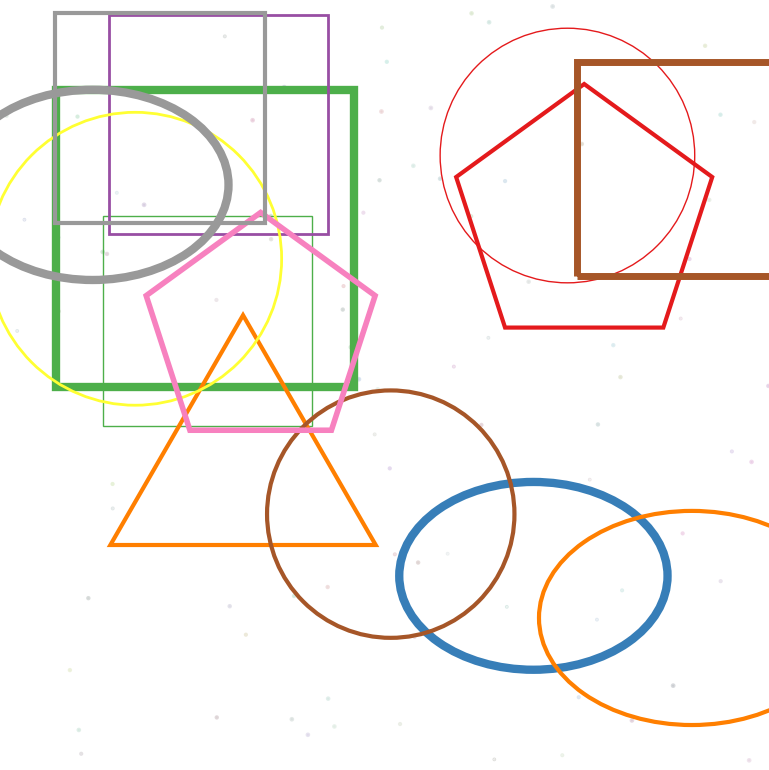[{"shape": "circle", "thickness": 0.5, "radius": 0.83, "center": [0.737, 0.798]}, {"shape": "pentagon", "thickness": 1.5, "radius": 0.87, "center": [0.759, 0.716]}, {"shape": "oval", "thickness": 3, "radius": 0.87, "center": [0.693, 0.252]}, {"shape": "square", "thickness": 3, "radius": 0.97, "center": [0.266, 0.69]}, {"shape": "square", "thickness": 0.5, "radius": 0.68, "center": [0.269, 0.583]}, {"shape": "square", "thickness": 1, "radius": 0.71, "center": [0.283, 0.838]}, {"shape": "oval", "thickness": 1.5, "radius": 0.99, "center": [0.899, 0.197]}, {"shape": "triangle", "thickness": 1.5, "radius": 0.99, "center": [0.316, 0.392]}, {"shape": "circle", "thickness": 1, "radius": 0.95, "center": [0.176, 0.664]}, {"shape": "square", "thickness": 2.5, "radius": 0.7, "center": [0.889, 0.781]}, {"shape": "circle", "thickness": 1.5, "radius": 0.8, "center": [0.507, 0.332]}, {"shape": "pentagon", "thickness": 2, "radius": 0.78, "center": [0.339, 0.568]}, {"shape": "oval", "thickness": 3, "radius": 0.88, "center": [0.12, 0.76]}, {"shape": "square", "thickness": 1.5, "radius": 0.68, "center": [0.208, 0.847]}]